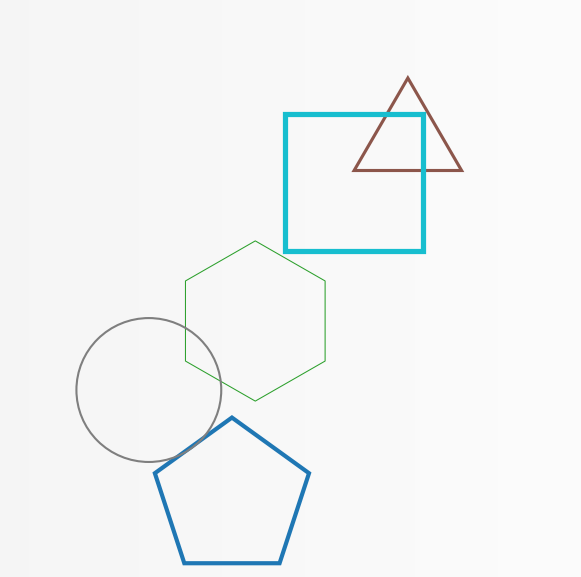[{"shape": "pentagon", "thickness": 2, "radius": 0.7, "center": [0.399, 0.137]}, {"shape": "hexagon", "thickness": 0.5, "radius": 0.69, "center": [0.439, 0.443]}, {"shape": "triangle", "thickness": 1.5, "radius": 0.53, "center": [0.702, 0.757]}, {"shape": "circle", "thickness": 1, "radius": 0.62, "center": [0.256, 0.324]}, {"shape": "square", "thickness": 2.5, "radius": 0.59, "center": [0.608, 0.683]}]